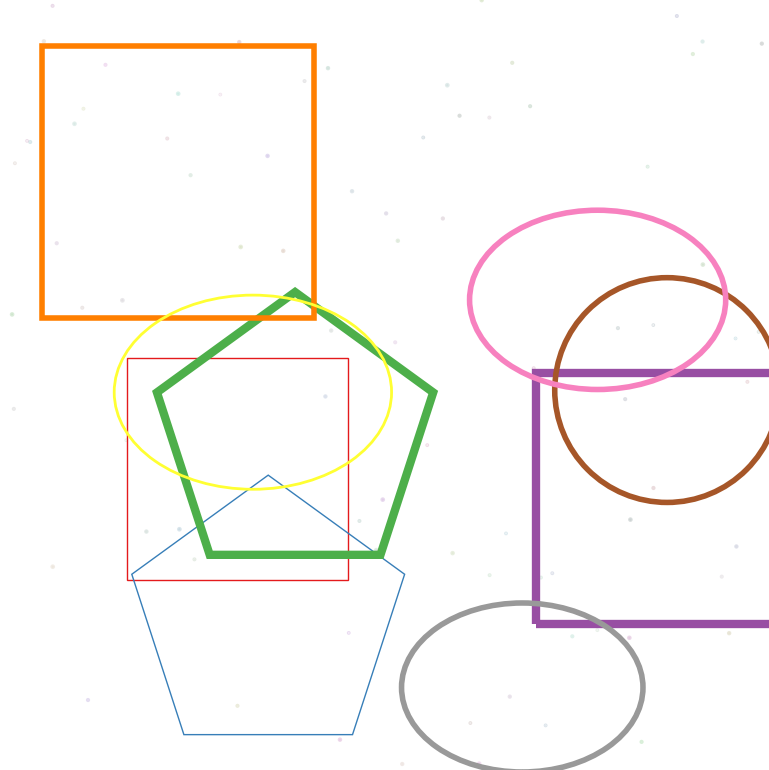[{"shape": "square", "thickness": 0.5, "radius": 0.72, "center": [0.308, 0.391]}, {"shape": "pentagon", "thickness": 0.5, "radius": 0.93, "center": [0.348, 0.197]}, {"shape": "pentagon", "thickness": 3, "radius": 0.94, "center": [0.383, 0.432]}, {"shape": "square", "thickness": 3, "radius": 0.81, "center": [0.859, 0.353]}, {"shape": "square", "thickness": 2, "radius": 0.88, "center": [0.231, 0.763]}, {"shape": "oval", "thickness": 1, "radius": 0.9, "center": [0.328, 0.491]}, {"shape": "circle", "thickness": 2, "radius": 0.73, "center": [0.866, 0.493]}, {"shape": "oval", "thickness": 2, "radius": 0.83, "center": [0.776, 0.611]}, {"shape": "oval", "thickness": 2, "radius": 0.78, "center": [0.678, 0.107]}]